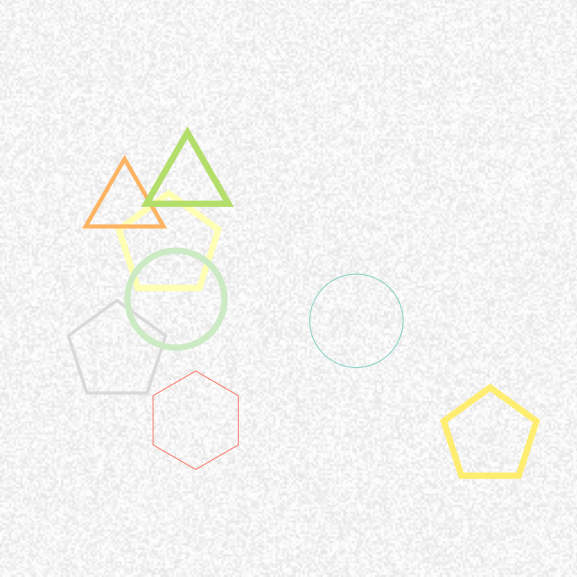[{"shape": "circle", "thickness": 0.5, "radius": 0.4, "center": [0.617, 0.444]}, {"shape": "pentagon", "thickness": 3, "radius": 0.45, "center": [0.292, 0.574]}, {"shape": "hexagon", "thickness": 0.5, "radius": 0.43, "center": [0.339, 0.271]}, {"shape": "triangle", "thickness": 2, "radius": 0.39, "center": [0.216, 0.646]}, {"shape": "triangle", "thickness": 3, "radius": 0.41, "center": [0.325, 0.687]}, {"shape": "pentagon", "thickness": 1.5, "radius": 0.44, "center": [0.203, 0.39]}, {"shape": "circle", "thickness": 3, "radius": 0.42, "center": [0.305, 0.481]}, {"shape": "pentagon", "thickness": 3, "radius": 0.42, "center": [0.849, 0.244]}]